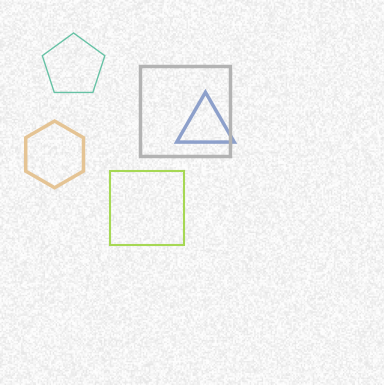[{"shape": "pentagon", "thickness": 1, "radius": 0.43, "center": [0.191, 0.829]}, {"shape": "triangle", "thickness": 2.5, "radius": 0.43, "center": [0.534, 0.674]}, {"shape": "square", "thickness": 1.5, "radius": 0.48, "center": [0.382, 0.46]}, {"shape": "hexagon", "thickness": 2.5, "radius": 0.43, "center": [0.142, 0.599]}, {"shape": "square", "thickness": 2.5, "radius": 0.59, "center": [0.48, 0.713]}]